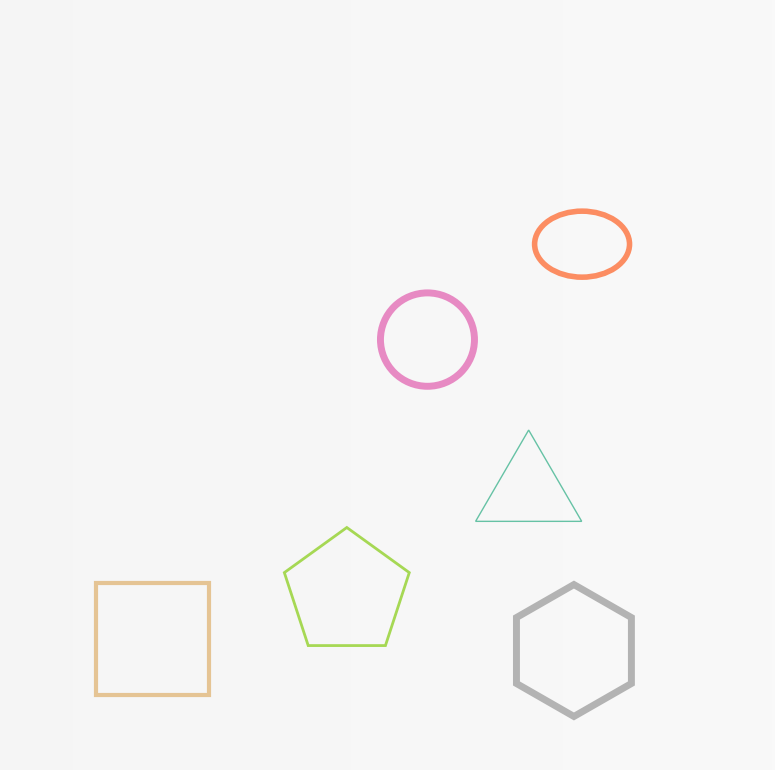[{"shape": "triangle", "thickness": 0.5, "radius": 0.4, "center": [0.682, 0.362]}, {"shape": "oval", "thickness": 2, "radius": 0.31, "center": [0.751, 0.683]}, {"shape": "circle", "thickness": 2.5, "radius": 0.3, "center": [0.552, 0.559]}, {"shape": "pentagon", "thickness": 1, "radius": 0.42, "center": [0.448, 0.23]}, {"shape": "square", "thickness": 1.5, "radius": 0.36, "center": [0.197, 0.17]}, {"shape": "hexagon", "thickness": 2.5, "radius": 0.43, "center": [0.741, 0.155]}]